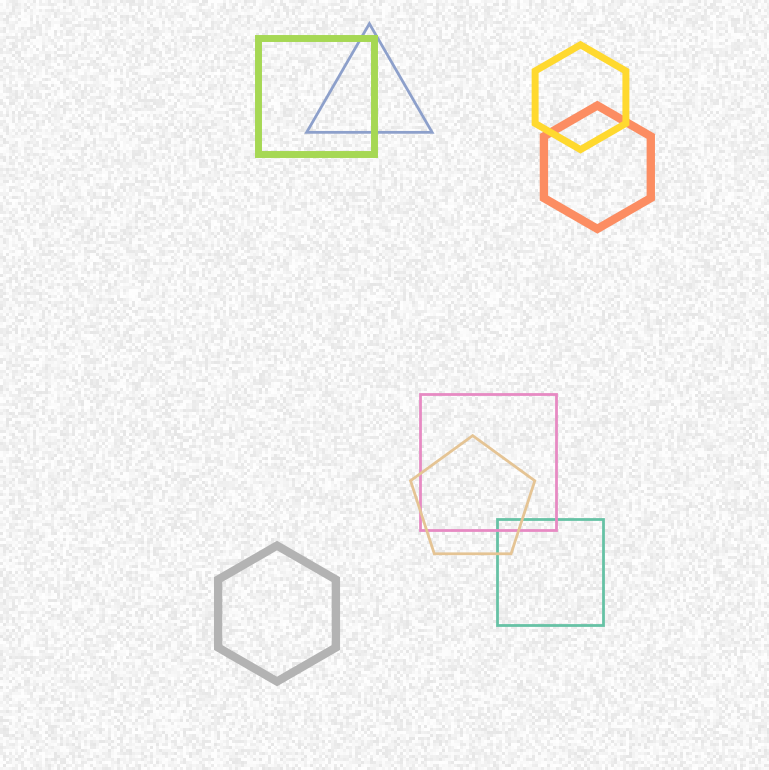[{"shape": "square", "thickness": 1, "radius": 0.34, "center": [0.714, 0.257]}, {"shape": "hexagon", "thickness": 3, "radius": 0.4, "center": [0.776, 0.783]}, {"shape": "triangle", "thickness": 1, "radius": 0.47, "center": [0.48, 0.875]}, {"shape": "square", "thickness": 1, "radius": 0.44, "center": [0.634, 0.4]}, {"shape": "square", "thickness": 2.5, "radius": 0.37, "center": [0.41, 0.876]}, {"shape": "hexagon", "thickness": 2.5, "radius": 0.34, "center": [0.754, 0.874]}, {"shape": "pentagon", "thickness": 1, "radius": 0.42, "center": [0.614, 0.349]}, {"shape": "hexagon", "thickness": 3, "radius": 0.44, "center": [0.36, 0.203]}]